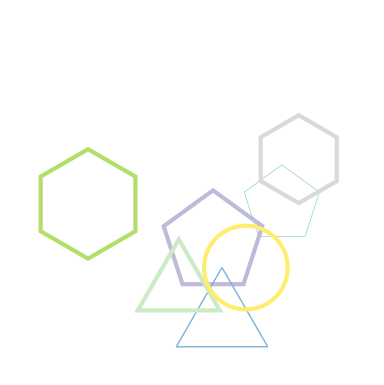[{"shape": "pentagon", "thickness": 0.5, "radius": 0.51, "center": [0.732, 0.469]}, {"shape": "pentagon", "thickness": 3, "radius": 0.67, "center": [0.553, 0.371]}, {"shape": "triangle", "thickness": 1, "radius": 0.69, "center": [0.577, 0.168]}, {"shape": "hexagon", "thickness": 3, "radius": 0.71, "center": [0.229, 0.47]}, {"shape": "hexagon", "thickness": 3, "radius": 0.57, "center": [0.776, 0.587]}, {"shape": "triangle", "thickness": 3, "radius": 0.62, "center": [0.465, 0.255]}, {"shape": "circle", "thickness": 3, "radius": 0.54, "center": [0.639, 0.305]}]